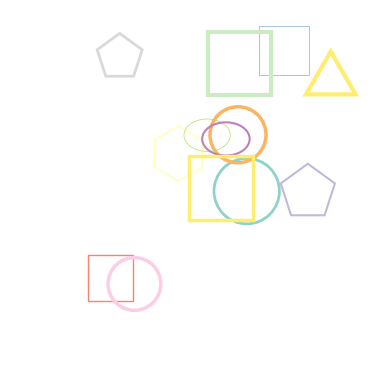[{"shape": "circle", "thickness": 2, "radius": 0.42, "center": [0.641, 0.504]}, {"shape": "hexagon", "thickness": 1, "radius": 0.36, "center": [0.463, 0.601]}, {"shape": "pentagon", "thickness": 1.5, "radius": 0.37, "center": [0.8, 0.501]}, {"shape": "square", "thickness": 1, "radius": 0.29, "center": [0.287, 0.278]}, {"shape": "square", "thickness": 0.5, "radius": 0.32, "center": [0.738, 0.869]}, {"shape": "circle", "thickness": 2.5, "radius": 0.36, "center": [0.618, 0.65]}, {"shape": "oval", "thickness": 0.5, "radius": 0.3, "center": [0.538, 0.649]}, {"shape": "circle", "thickness": 2.5, "radius": 0.34, "center": [0.349, 0.262]}, {"shape": "pentagon", "thickness": 2, "radius": 0.31, "center": [0.311, 0.852]}, {"shape": "oval", "thickness": 1.5, "radius": 0.31, "center": [0.587, 0.639]}, {"shape": "square", "thickness": 3, "radius": 0.41, "center": [0.623, 0.835]}, {"shape": "triangle", "thickness": 3, "radius": 0.37, "center": [0.859, 0.792]}, {"shape": "square", "thickness": 2.5, "radius": 0.42, "center": [0.574, 0.512]}]